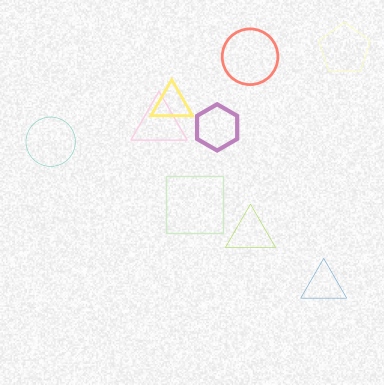[{"shape": "circle", "thickness": 0.5, "radius": 0.32, "center": [0.132, 0.632]}, {"shape": "pentagon", "thickness": 0.5, "radius": 0.35, "center": [0.895, 0.872]}, {"shape": "circle", "thickness": 2, "radius": 0.36, "center": [0.65, 0.853]}, {"shape": "triangle", "thickness": 0.5, "radius": 0.34, "center": [0.841, 0.26]}, {"shape": "triangle", "thickness": 0.5, "radius": 0.38, "center": [0.651, 0.395]}, {"shape": "triangle", "thickness": 1, "radius": 0.42, "center": [0.413, 0.678]}, {"shape": "hexagon", "thickness": 3, "radius": 0.3, "center": [0.564, 0.669]}, {"shape": "square", "thickness": 1, "radius": 0.37, "center": [0.506, 0.469]}, {"shape": "triangle", "thickness": 2, "radius": 0.31, "center": [0.446, 0.731]}]